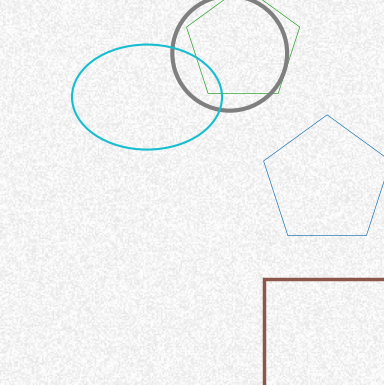[{"shape": "pentagon", "thickness": 0.5, "radius": 0.87, "center": [0.85, 0.528]}, {"shape": "pentagon", "thickness": 0.5, "radius": 0.77, "center": [0.631, 0.882]}, {"shape": "square", "thickness": 2.5, "radius": 0.79, "center": [0.845, 0.115]}, {"shape": "circle", "thickness": 3, "radius": 0.75, "center": [0.597, 0.862]}, {"shape": "oval", "thickness": 1.5, "radius": 0.97, "center": [0.382, 0.748]}]